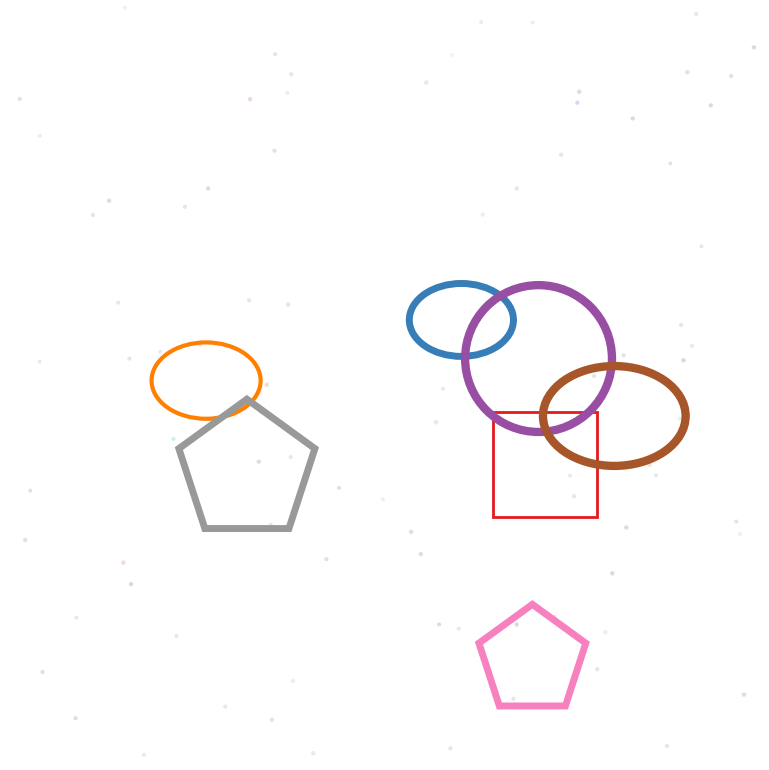[{"shape": "square", "thickness": 1, "radius": 0.34, "center": [0.708, 0.397]}, {"shape": "oval", "thickness": 2.5, "radius": 0.34, "center": [0.599, 0.584]}, {"shape": "circle", "thickness": 3, "radius": 0.48, "center": [0.699, 0.534]}, {"shape": "oval", "thickness": 1.5, "radius": 0.35, "center": [0.268, 0.506]}, {"shape": "oval", "thickness": 3, "radius": 0.46, "center": [0.798, 0.46]}, {"shape": "pentagon", "thickness": 2.5, "radius": 0.36, "center": [0.691, 0.142]}, {"shape": "pentagon", "thickness": 2.5, "radius": 0.46, "center": [0.321, 0.389]}]